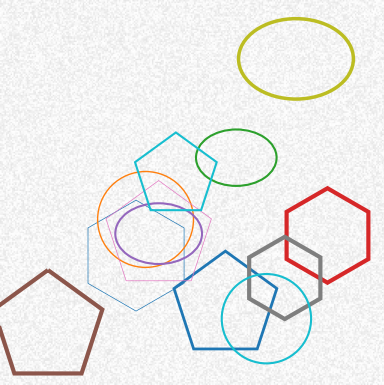[{"shape": "pentagon", "thickness": 2, "radius": 0.7, "center": [0.586, 0.207]}, {"shape": "hexagon", "thickness": 0.5, "radius": 0.72, "center": [0.353, 0.336]}, {"shape": "circle", "thickness": 1, "radius": 0.62, "center": [0.378, 0.43]}, {"shape": "oval", "thickness": 1.5, "radius": 0.52, "center": [0.614, 0.59]}, {"shape": "hexagon", "thickness": 3, "radius": 0.61, "center": [0.851, 0.388]}, {"shape": "oval", "thickness": 1.5, "radius": 0.56, "center": [0.412, 0.393]}, {"shape": "pentagon", "thickness": 3, "radius": 0.74, "center": [0.125, 0.15]}, {"shape": "pentagon", "thickness": 0.5, "radius": 0.72, "center": [0.412, 0.387]}, {"shape": "hexagon", "thickness": 3, "radius": 0.53, "center": [0.74, 0.278]}, {"shape": "oval", "thickness": 2.5, "radius": 0.75, "center": [0.769, 0.847]}, {"shape": "pentagon", "thickness": 1.5, "radius": 0.56, "center": [0.457, 0.544]}, {"shape": "circle", "thickness": 1.5, "radius": 0.58, "center": [0.692, 0.172]}]